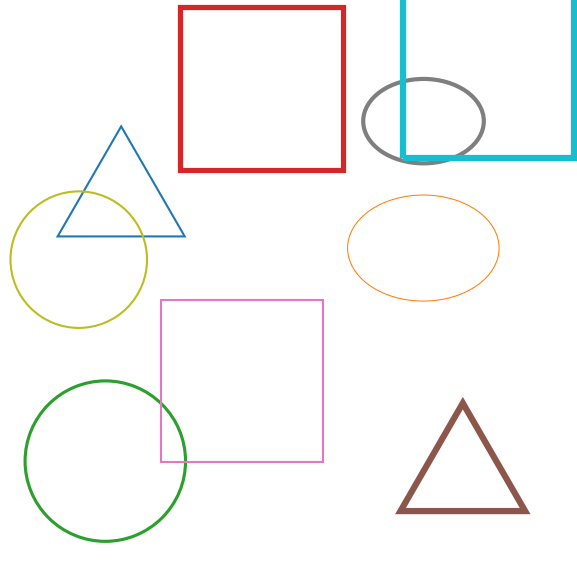[{"shape": "triangle", "thickness": 1, "radius": 0.64, "center": [0.21, 0.653]}, {"shape": "oval", "thickness": 0.5, "radius": 0.66, "center": [0.733, 0.57]}, {"shape": "circle", "thickness": 1.5, "radius": 0.69, "center": [0.182, 0.201]}, {"shape": "square", "thickness": 2.5, "radius": 0.71, "center": [0.453, 0.846]}, {"shape": "triangle", "thickness": 3, "radius": 0.62, "center": [0.801, 0.176]}, {"shape": "square", "thickness": 1, "radius": 0.7, "center": [0.419, 0.34]}, {"shape": "oval", "thickness": 2, "radius": 0.52, "center": [0.733, 0.789]}, {"shape": "circle", "thickness": 1, "radius": 0.59, "center": [0.136, 0.55]}, {"shape": "square", "thickness": 3, "radius": 0.74, "center": [0.847, 0.874]}]